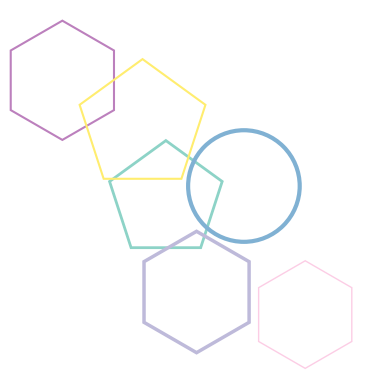[{"shape": "pentagon", "thickness": 2, "radius": 0.77, "center": [0.431, 0.481]}, {"shape": "hexagon", "thickness": 2.5, "radius": 0.79, "center": [0.511, 0.242]}, {"shape": "circle", "thickness": 3, "radius": 0.72, "center": [0.634, 0.517]}, {"shape": "hexagon", "thickness": 1, "radius": 0.7, "center": [0.793, 0.183]}, {"shape": "hexagon", "thickness": 1.5, "radius": 0.77, "center": [0.162, 0.791]}, {"shape": "pentagon", "thickness": 1.5, "radius": 0.86, "center": [0.37, 0.675]}]